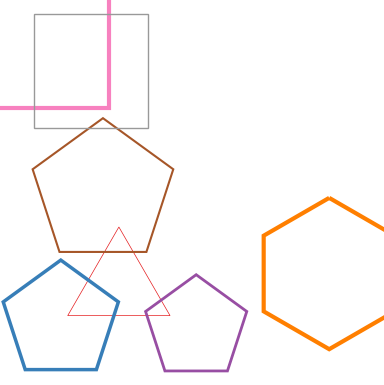[{"shape": "triangle", "thickness": 0.5, "radius": 0.77, "center": [0.309, 0.257]}, {"shape": "pentagon", "thickness": 2.5, "radius": 0.79, "center": [0.158, 0.167]}, {"shape": "pentagon", "thickness": 2, "radius": 0.69, "center": [0.51, 0.148]}, {"shape": "hexagon", "thickness": 3, "radius": 0.98, "center": [0.855, 0.29]}, {"shape": "pentagon", "thickness": 1.5, "radius": 0.96, "center": [0.267, 0.501]}, {"shape": "square", "thickness": 3, "radius": 0.79, "center": [0.124, 0.877]}, {"shape": "square", "thickness": 1, "radius": 0.74, "center": [0.236, 0.816]}]